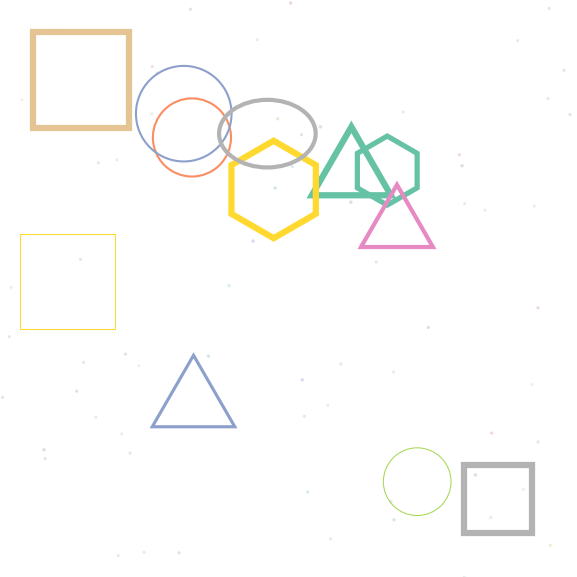[{"shape": "hexagon", "thickness": 2.5, "radius": 0.3, "center": [0.671, 0.704]}, {"shape": "triangle", "thickness": 3, "radius": 0.39, "center": [0.608, 0.7]}, {"shape": "circle", "thickness": 1, "radius": 0.34, "center": [0.332, 0.761]}, {"shape": "circle", "thickness": 1, "radius": 0.41, "center": [0.318, 0.802]}, {"shape": "triangle", "thickness": 1.5, "radius": 0.41, "center": [0.335, 0.301]}, {"shape": "triangle", "thickness": 2, "radius": 0.36, "center": [0.687, 0.607]}, {"shape": "circle", "thickness": 0.5, "radius": 0.29, "center": [0.722, 0.165]}, {"shape": "square", "thickness": 0.5, "radius": 0.41, "center": [0.117, 0.512]}, {"shape": "hexagon", "thickness": 3, "radius": 0.42, "center": [0.474, 0.671]}, {"shape": "square", "thickness": 3, "radius": 0.42, "center": [0.14, 0.86]}, {"shape": "square", "thickness": 3, "radius": 0.29, "center": [0.862, 0.135]}, {"shape": "oval", "thickness": 2, "radius": 0.42, "center": [0.463, 0.768]}]